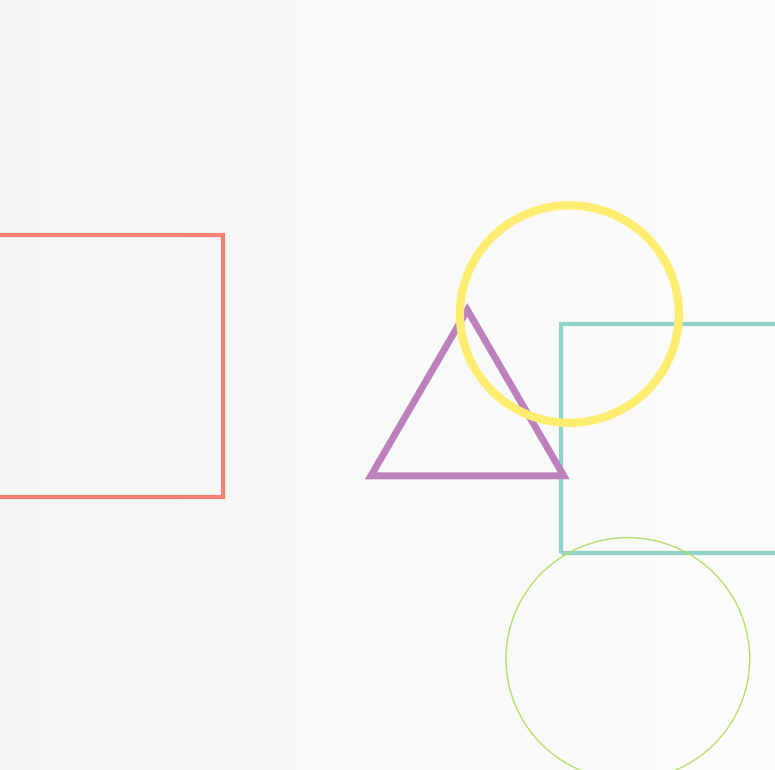[{"shape": "square", "thickness": 1.5, "radius": 0.74, "center": [0.873, 0.43]}, {"shape": "square", "thickness": 1.5, "radius": 0.85, "center": [0.117, 0.525]}, {"shape": "circle", "thickness": 0.5, "radius": 0.79, "center": [0.81, 0.145]}, {"shape": "triangle", "thickness": 2.5, "radius": 0.72, "center": [0.603, 0.454]}, {"shape": "circle", "thickness": 3, "radius": 0.71, "center": [0.735, 0.592]}]